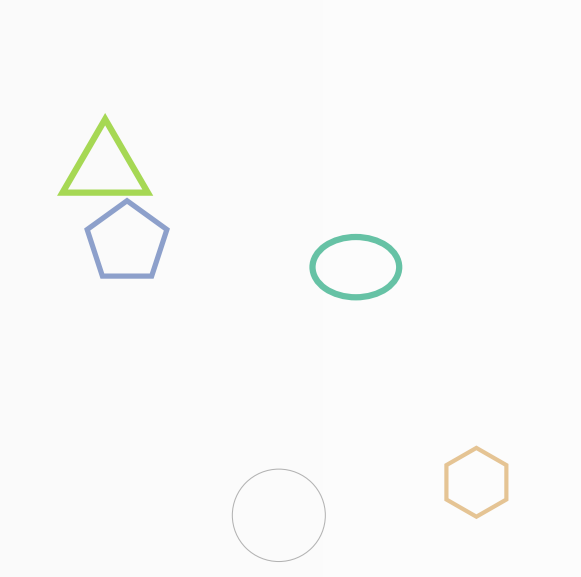[{"shape": "oval", "thickness": 3, "radius": 0.37, "center": [0.612, 0.537]}, {"shape": "pentagon", "thickness": 2.5, "radius": 0.36, "center": [0.219, 0.579]}, {"shape": "triangle", "thickness": 3, "radius": 0.42, "center": [0.181, 0.708]}, {"shape": "hexagon", "thickness": 2, "radius": 0.3, "center": [0.82, 0.164]}, {"shape": "circle", "thickness": 0.5, "radius": 0.4, "center": [0.48, 0.107]}]